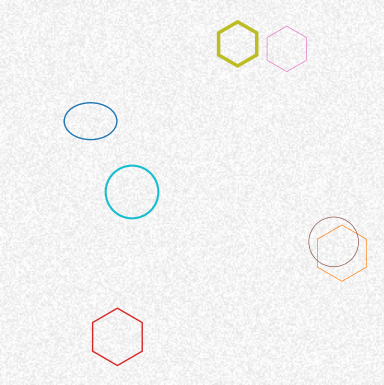[{"shape": "oval", "thickness": 1, "radius": 0.34, "center": [0.235, 0.685]}, {"shape": "hexagon", "thickness": 0.5, "radius": 0.37, "center": [0.888, 0.342]}, {"shape": "hexagon", "thickness": 1, "radius": 0.37, "center": [0.305, 0.125]}, {"shape": "circle", "thickness": 0.5, "radius": 0.32, "center": [0.867, 0.372]}, {"shape": "hexagon", "thickness": 0.5, "radius": 0.3, "center": [0.745, 0.873]}, {"shape": "hexagon", "thickness": 2.5, "radius": 0.29, "center": [0.617, 0.886]}, {"shape": "circle", "thickness": 1.5, "radius": 0.34, "center": [0.343, 0.501]}]